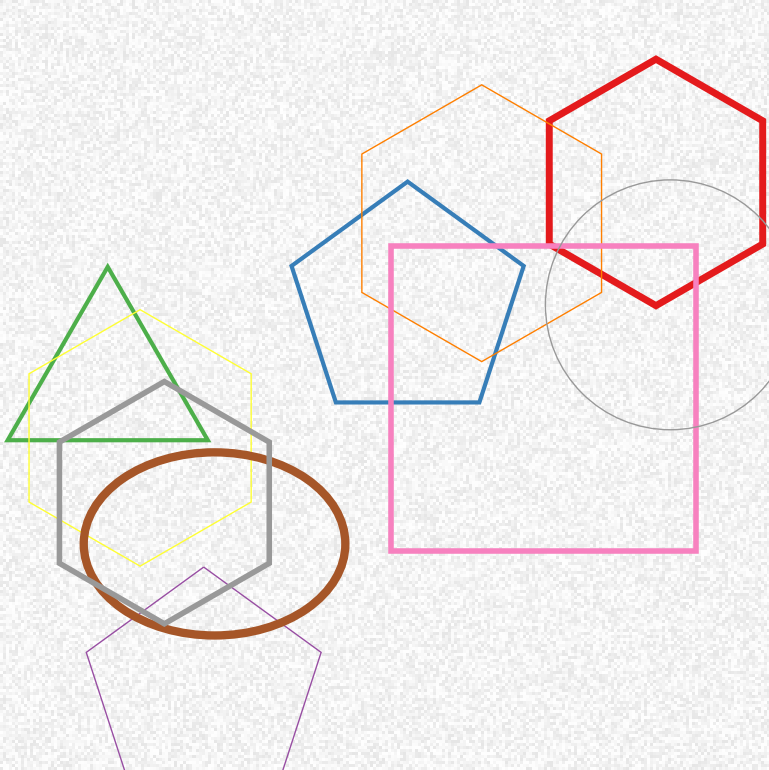[{"shape": "hexagon", "thickness": 2.5, "radius": 0.8, "center": [0.852, 0.763]}, {"shape": "pentagon", "thickness": 1.5, "radius": 0.79, "center": [0.529, 0.606]}, {"shape": "triangle", "thickness": 1.5, "radius": 0.75, "center": [0.14, 0.503]}, {"shape": "pentagon", "thickness": 0.5, "radius": 0.8, "center": [0.265, 0.103]}, {"shape": "hexagon", "thickness": 0.5, "radius": 0.9, "center": [0.626, 0.71]}, {"shape": "hexagon", "thickness": 0.5, "radius": 0.83, "center": [0.182, 0.431]}, {"shape": "oval", "thickness": 3, "radius": 0.85, "center": [0.279, 0.294]}, {"shape": "square", "thickness": 2, "radius": 0.99, "center": [0.706, 0.482]}, {"shape": "hexagon", "thickness": 2, "radius": 0.79, "center": [0.213, 0.347]}, {"shape": "circle", "thickness": 0.5, "radius": 0.81, "center": [0.871, 0.604]}]